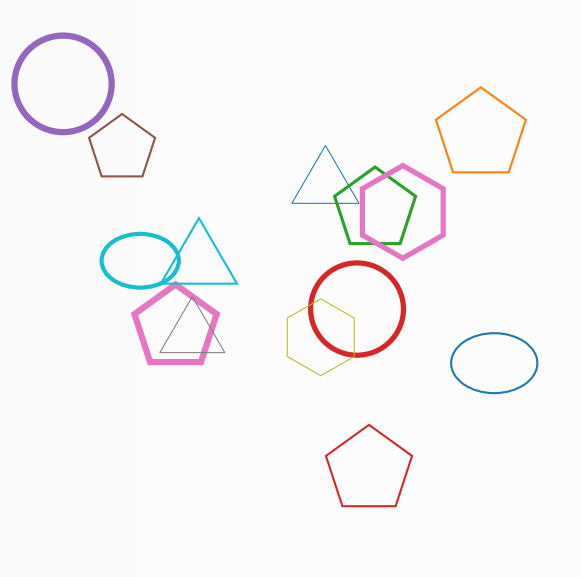[{"shape": "triangle", "thickness": 0.5, "radius": 0.33, "center": [0.56, 0.68]}, {"shape": "oval", "thickness": 1, "radius": 0.37, "center": [0.85, 0.37]}, {"shape": "pentagon", "thickness": 1, "radius": 0.41, "center": [0.827, 0.767]}, {"shape": "pentagon", "thickness": 1.5, "radius": 0.37, "center": [0.645, 0.637]}, {"shape": "pentagon", "thickness": 1, "radius": 0.39, "center": [0.635, 0.186]}, {"shape": "circle", "thickness": 2.5, "radius": 0.4, "center": [0.614, 0.464]}, {"shape": "circle", "thickness": 3, "radius": 0.42, "center": [0.108, 0.854]}, {"shape": "pentagon", "thickness": 1, "radius": 0.3, "center": [0.21, 0.742]}, {"shape": "hexagon", "thickness": 2.5, "radius": 0.4, "center": [0.693, 0.632]}, {"shape": "pentagon", "thickness": 3, "radius": 0.37, "center": [0.302, 0.432]}, {"shape": "triangle", "thickness": 0.5, "radius": 0.32, "center": [0.331, 0.421]}, {"shape": "hexagon", "thickness": 0.5, "radius": 0.33, "center": [0.552, 0.415]}, {"shape": "triangle", "thickness": 1, "radius": 0.38, "center": [0.342, 0.546]}, {"shape": "oval", "thickness": 2, "radius": 0.33, "center": [0.241, 0.548]}]